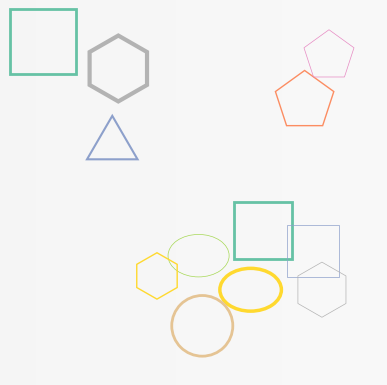[{"shape": "square", "thickness": 2, "radius": 0.37, "center": [0.679, 0.402]}, {"shape": "square", "thickness": 2, "radius": 0.42, "center": [0.111, 0.892]}, {"shape": "pentagon", "thickness": 1, "radius": 0.4, "center": [0.786, 0.738]}, {"shape": "square", "thickness": 0.5, "radius": 0.34, "center": [0.808, 0.349]}, {"shape": "triangle", "thickness": 1.5, "radius": 0.38, "center": [0.29, 0.624]}, {"shape": "pentagon", "thickness": 0.5, "radius": 0.34, "center": [0.849, 0.855]}, {"shape": "oval", "thickness": 0.5, "radius": 0.39, "center": [0.512, 0.336]}, {"shape": "oval", "thickness": 2.5, "radius": 0.4, "center": [0.647, 0.247]}, {"shape": "hexagon", "thickness": 1, "radius": 0.3, "center": [0.405, 0.283]}, {"shape": "circle", "thickness": 2, "radius": 0.39, "center": [0.522, 0.154]}, {"shape": "hexagon", "thickness": 3, "radius": 0.43, "center": [0.305, 0.822]}, {"shape": "hexagon", "thickness": 0.5, "radius": 0.36, "center": [0.831, 0.248]}]